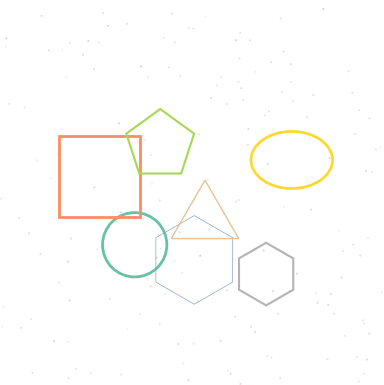[{"shape": "circle", "thickness": 2, "radius": 0.42, "center": [0.35, 0.364]}, {"shape": "square", "thickness": 2, "radius": 0.52, "center": [0.259, 0.541]}, {"shape": "hexagon", "thickness": 0.5, "radius": 0.58, "center": [0.505, 0.325]}, {"shape": "pentagon", "thickness": 1.5, "radius": 0.46, "center": [0.416, 0.624]}, {"shape": "oval", "thickness": 2, "radius": 0.53, "center": [0.758, 0.584]}, {"shape": "triangle", "thickness": 1, "radius": 0.51, "center": [0.532, 0.431]}, {"shape": "hexagon", "thickness": 1.5, "radius": 0.41, "center": [0.691, 0.288]}]